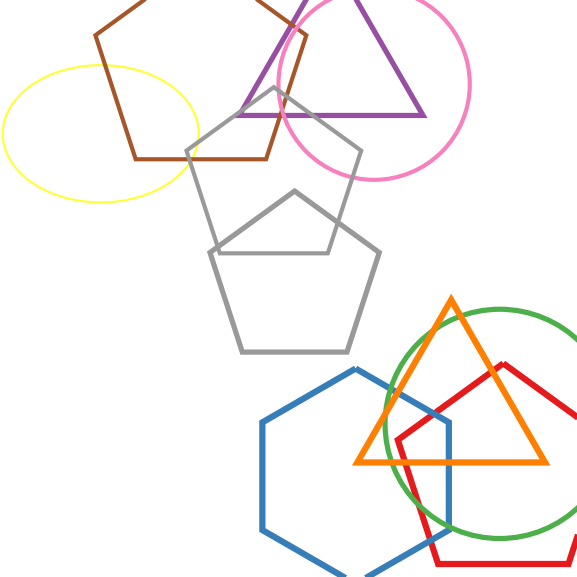[{"shape": "pentagon", "thickness": 3, "radius": 0.96, "center": [0.872, 0.178]}, {"shape": "hexagon", "thickness": 3, "radius": 0.93, "center": [0.616, 0.175]}, {"shape": "circle", "thickness": 2.5, "radius": 0.99, "center": [0.865, 0.265]}, {"shape": "triangle", "thickness": 2.5, "radius": 0.92, "center": [0.573, 0.891]}, {"shape": "triangle", "thickness": 3, "radius": 0.94, "center": [0.781, 0.292]}, {"shape": "oval", "thickness": 1, "radius": 0.85, "center": [0.174, 0.768]}, {"shape": "pentagon", "thickness": 2, "radius": 0.96, "center": [0.348, 0.879]}, {"shape": "circle", "thickness": 2, "radius": 0.83, "center": [0.648, 0.853]}, {"shape": "pentagon", "thickness": 2, "radius": 0.8, "center": [0.474, 0.689]}, {"shape": "pentagon", "thickness": 2.5, "radius": 0.77, "center": [0.51, 0.514]}]